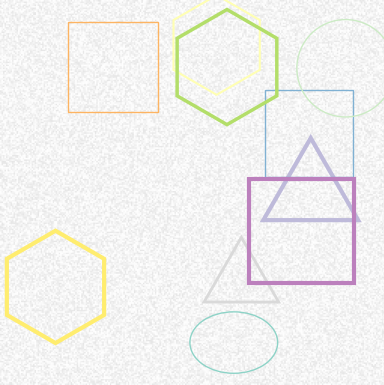[{"shape": "oval", "thickness": 1, "radius": 0.57, "center": [0.607, 0.11]}, {"shape": "hexagon", "thickness": 1.5, "radius": 0.65, "center": [0.563, 0.883]}, {"shape": "triangle", "thickness": 3, "radius": 0.71, "center": [0.807, 0.499]}, {"shape": "square", "thickness": 1, "radius": 0.57, "center": [0.803, 0.653]}, {"shape": "square", "thickness": 1, "radius": 0.59, "center": [0.294, 0.827]}, {"shape": "hexagon", "thickness": 2.5, "radius": 0.75, "center": [0.59, 0.826]}, {"shape": "triangle", "thickness": 2, "radius": 0.56, "center": [0.627, 0.271]}, {"shape": "square", "thickness": 3, "radius": 0.68, "center": [0.784, 0.4]}, {"shape": "circle", "thickness": 1, "radius": 0.63, "center": [0.898, 0.823]}, {"shape": "hexagon", "thickness": 3, "radius": 0.73, "center": [0.144, 0.255]}]